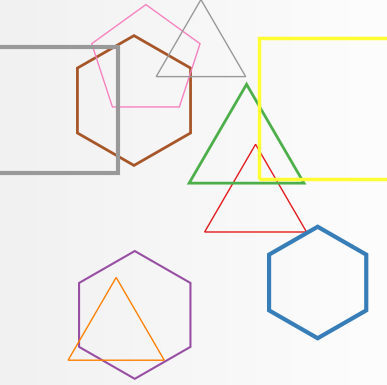[{"shape": "triangle", "thickness": 1, "radius": 0.76, "center": [0.66, 0.473]}, {"shape": "hexagon", "thickness": 3, "radius": 0.72, "center": [0.82, 0.266]}, {"shape": "triangle", "thickness": 2, "radius": 0.86, "center": [0.636, 0.61]}, {"shape": "hexagon", "thickness": 1.5, "radius": 0.83, "center": [0.348, 0.182]}, {"shape": "triangle", "thickness": 1, "radius": 0.72, "center": [0.3, 0.136]}, {"shape": "square", "thickness": 2.5, "radius": 0.92, "center": [0.852, 0.718]}, {"shape": "hexagon", "thickness": 2, "radius": 0.84, "center": [0.346, 0.739]}, {"shape": "pentagon", "thickness": 1, "radius": 0.73, "center": [0.376, 0.841]}, {"shape": "square", "thickness": 3, "radius": 0.81, "center": [0.142, 0.715]}, {"shape": "triangle", "thickness": 1, "radius": 0.67, "center": [0.519, 0.868]}]